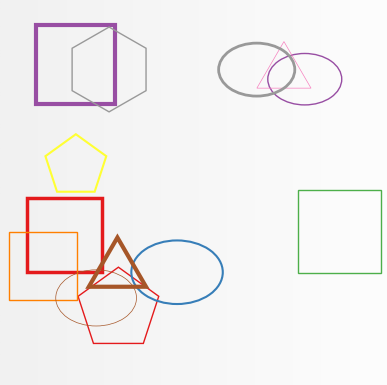[{"shape": "pentagon", "thickness": 1, "radius": 0.55, "center": [0.306, 0.197]}, {"shape": "square", "thickness": 2.5, "radius": 0.48, "center": [0.167, 0.389]}, {"shape": "oval", "thickness": 1.5, "radius": 0.59, "center": [0.457, 0.293]}, {"shape": "square", "thickness": 1, "radius": 0.54, "center": [0.876, 0.399]}, {"shape": "oval", "thickness": 1, "radius": 0.48, "center": [0.786, 0.794]}, {"shape": "square", "thickness": 3, "radius": 0.51, "center": [0.195, 0.832]}, {"shape": "square", "thickness": 1, "radius": 0.44, "center": [0.111, 0.308]}, {"shape": "pentagon", "thickness": 1.5, "radius": 0.41, "center": [0.196, 0.569]}, {"shape": "triangle", "thickness": 3, "radius": 0.43, "center": [0.303, 0.298]}, {"shape": "oval", "thickness": 0.5, "radius": 0.52, "center": [0.248, 0.226]}, {"shape": "triangle", "thickness": 0.5, "radius": 0.4, "center": [0.733, 0.811]}, {"shape": "oval", "thickness": 2, "radius": 0.49, "center": [0.662, 0.819]}, {"shape": "hexagon", "thickness": 1, "radius": 0.55, "center": [0.281, 0.82]}]